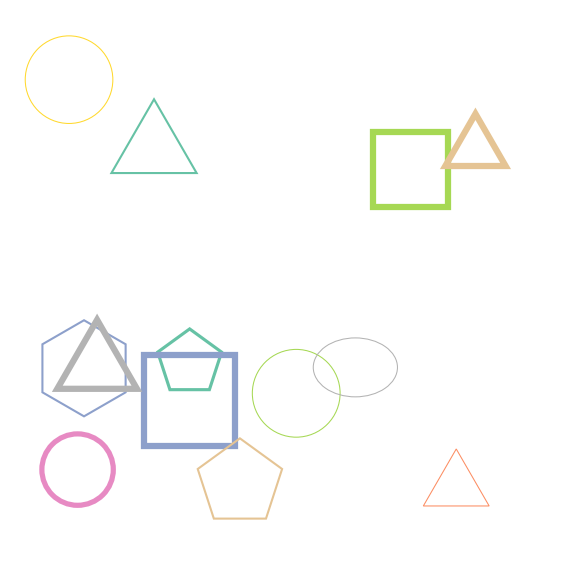[{"shape": "triangle", "thickness": 1, "radius": 0.43, "center": [0.267, 0.742]}, {"shape": "pentagon", "thickness": 1.5, "radius": 0.29, "center": [0.328, 0.371]}, {"shape": "triangle", "thickness": 0.5, "radius": 0.33, "center": [0.79, 0.156]}, {"shape": "hexagon", "thickness": 1, "radius": 0.42, "center": [0.145, 0.361]}, {"shape": "square", "thickness": 3, "radius": 0.39, "center": [0.328, 0.306]}, {"shape": "circle", "thickness": 2.5, "radius": 0.31, "center": [0.134, 0.186]}, {"shape": "circle", "thickness": 0.5, "radius": 0.38, "center": [0.513, 0.318]}, {"shape": "square", "thickness": 3, "radius": 0.32, "center": [0.711, 0.706]}, {"shape": "circle", "thickness": 0.5, "radius": 0.38, "center": [0.12, 0.861]}, {"shape": "triangle", "thickness": 3, "radius": 0.3, "center": [0.823, 0.742]}, {"shape": "pentagon", "thickness": 1, "radius": 0.38, "center": [0.415, 0.163]}, {"shape": "oval", "thickness": 0.5, "radius": 0.36, "center": [0.615, 0.363]}, {"shape": "triangle", "thickness": 3, "radius": 0.4, "center": [0.168, 0.366]}]